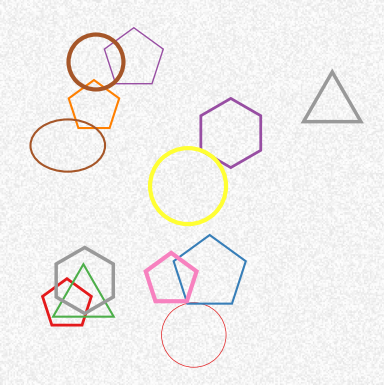[{"shape": "circle", "thickness": 0.5, "radius": 0.42, "center": [0.503, 0.13]}, {"shape": "pentagon", "thickness": 2, "radius": 0.33, "center": [0.174, 0.209]}, {"shape": "pentagon", "thickness": 1.5, "radius": 0.49, "center": [0.545, 0.291]}, {"shape": "triangle", "thickness": 1.5, "radius": 0.45, "center": [0.217, 0.223]}, {"shape": "pentagon", "thickness": 1, "radius": 0.4, "center": [0.348, 0.848]}, {"shape": "hexagon", "thickness": 2, "radius": 0.45, "center": [0.599, 0.655]}, {"shape": "pentagon", "thickness": 1.5, "radius": 0.34, "center": [0.244, 0.723]}, {"shape": "circle", "thickness": 3, "radius": 0.49, "center": [0.488, 0.517]}, {"shape": "circle", "thickness": 3, "radius": 0.36, "center": [0.249, 0.839]}, {"shape": "oval", "thickness": 1.5, "radius": 0.48, "center": [0.176, 0.622]}, {"shape": "pentagon", "thickness": 3, "radius": 0.35, "center": [0.445, 0.274]}, {"shape": "triangle", "thickness": 2.5, "radius": 0.43, "center": [0.863, 0.727]}, {"shape": "hexagon", "thickness": 2.5, "radius": 0.43, "center": [0.22, 0.271]}]